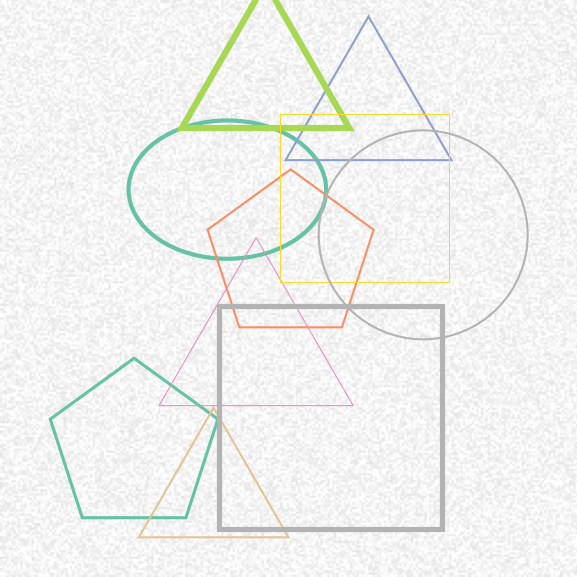[{"shape": "pentagon", "thickness": 1.5, "radius": 0.76, "center": [0.232, 0.226]}, {"shape": "oval", "thickness": 2, "radius": 0.86, "center": [0.394, 0.671]}, {"shape": "pentagon", "thickness": 1, "radius": 0.76, "center": [0.503, 0.555]}, {"shape": "triangle", "thickness": 1, "radius": 0.83, "center": [0.638, 0.805]}, {"shape": "triangle", "thickness": 0.5, "radius": 0.97, "center": [0.443, 0.394]}, {"shape": "triangle", "thickness": 3, "radius": 0.84, "center": [0.46, 0.861]}, {"shape": "square", "thickness": 0.5, "radius": 0.73, "center": [0.631, 0.656]}, {"shape": "triangle", "thickness": 1, "radius": 0.75, "center": [0.37, 0.144]}, {"shape": "square", "thickness": 2.5, "radius": 0.97, "center": [0.572, 0.275]}, {"shape": "circle", "thickness": 1, "radius": 0.9, "center": [0.733, 0.592]}]